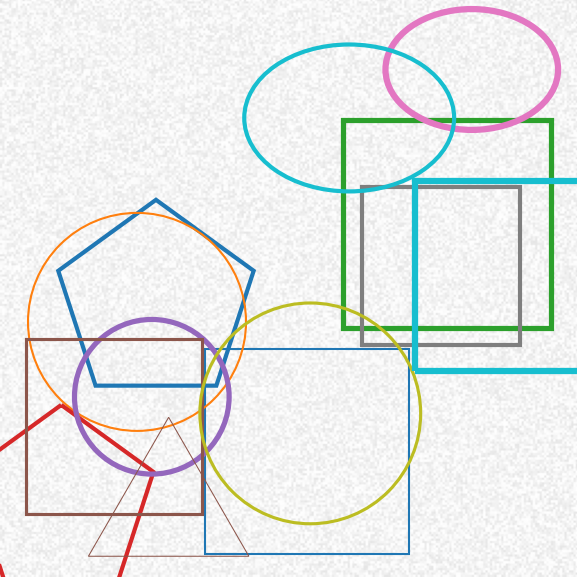[{"shape": "square", "thickness": 1, "radius": 0.89, "center": [0.532, 0.217]}, {"shape": "pentagon", "thickness": 2, "radius": 0.89, "center": [0.27, 0.475]}, {"shape": "circle", "thickness": 1, "radius": 0.94, "center": [0.237, 0.442]}, {"shape": "square", "thickness": 2.5, "radius": 0.9, "center": [0.775, 0.611]}, {"shape": "pentagon", "thickness": 2, "radius": 0.84, "center": [0.106, 0.13]}, {"shape": "circle", "thickness": 2.5, "radius": 0.67, "center": [0.263, 0.312]}, {"shape": "square", "thickness": 1.5, "radius": 0.76, "center": [0.198, 0.261]}, {"shape": "triangle", "thickness": 0.5, "radius": 0.8, "center": [0.292, 0.116]}, {"shape": "oval", "thickness": 3, "radius": 0.75, "center": [0.817, 0.879]}, {"shape": "square", "thickness": 2, "radius": 0.68, "center": [0.764, 0.539]}, {"shape": "circle", "thickness": 1.5, "radius": 0.96, "center": [0.537, 0.283]}, {"shape": "square", "thickness": 3, "radius": 0.82, "center": [0.884, 0.521]}, {"shape": "oval", "thickness": 2, "radius": 0.91, "center": [0.605, 0.795]}]